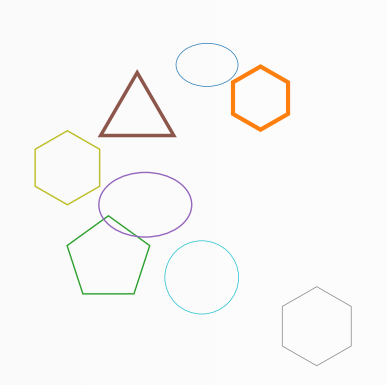[{"shape": "oval", "thickness": 0.5, "radius": 0.4, "center": [0.534, 0.831]}, {"shape": "hexagon", "thickness": 3, "radius": 0.41, "center": [0.672, 0.745]}, {"shape": "pentagon", "thickness": 1, "radius": 0.56, "center": [0.28, 0.327]}, {"shape": "oval", "thickness": 1, "radius": 0.6, "center": [0.375, 0.468]}, {"shape": "triangle", "thickness": 2.5, "radius": 0.54, "center": [0.354, 0.702]}, {"shape": "hexagon", "thickness": 0.5, "radius": 0.51, "center": [0.817, 0.153]}, {"shape": "hexagon", "thickness": 1, "radius": 0.48, "center": [0.174, 0.564]}, {"shape": "circle", "thickness": 0.5, "radius": 0.48, "center": [0.521, 0.279]}]